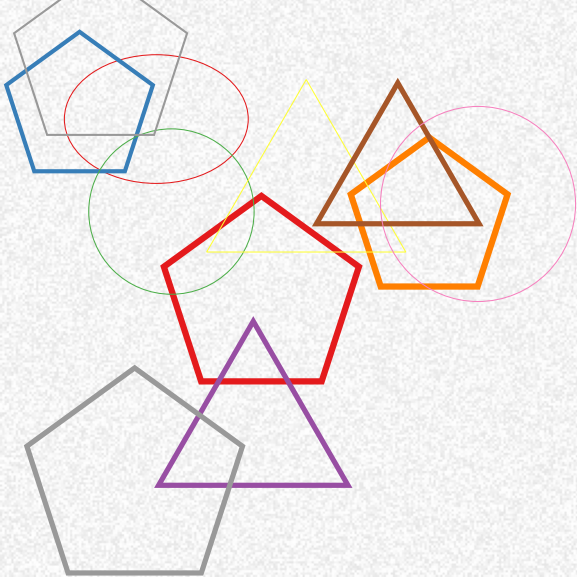[{"shape": "oval", "thickness": 0.5, "radius": 0.8, "center": [0.271, 0.793]}, {"shape": "pentagon", "thickness": 3, "radius": 0.89, "center": [0.453, 0.482]}, {"shape": "pentagon", "thickness": 2, "radius": 0.67, "center": [0.138, 0.811]}, {"shape": "circle", "thickness": 0.5, "radius": 0.72, "center": [0.297, 0.633]}, {"shape": "triangle", "thickness": 2.5, "radius": 0.95, "center": [0.439, 0.253]}, {"shape": "pentagon", "thickness": 3, "radius": 0.71, "center": [0.743, 0.618]}, {"shape": "triangle", "thickness": 0.5, "radius": 1.0, "center": [0.53, 0.662]}, {"shape": "triangle", "thickness": 2.5, "radius": 0.81, "center": [0.689, 0.693]}, {"shape": "circle", "thickness": 0.5, "radius": 0.84, "center": [0.828, 0.646]}, {"shape": "pentagon", "thickness": 1, "radius": 0.79, "center": [0.174, 0.893]}, {"shape": "pentagon", "thickness": 2.5, "radius": 0.98, "center": [0.233, 0.166]}]